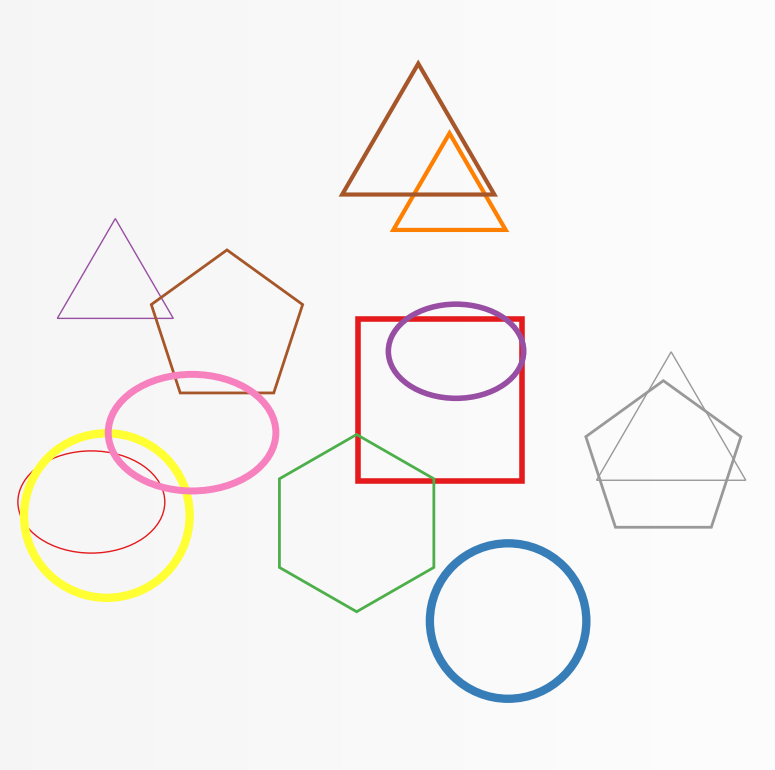[{"shape": "square", "thickness": 2, "radius": 0.53, "center": [0.568, 0.48]}, {"shape": "oval", "thickness": 0.5, "radius": 0.47, "center": [0.118, 0.348]}, {"shape": "circle", "thickness": 3, "radius": 0.5, "center": [0.656, 0.193]}, {"shape": "hexagon", "thickness": 1, "radius": 0.58, "center": [0.46, 0.321]}, {"shape": "oval", "thickness": 2, "radius": 0.44, "center": [0.588, 0.544]}, {"shape": "triangle", "thickness": 0.5, "radius": 0.43, "center": [0.149, 0.63]}, {"shape": "triangle", "thickness": 1.5, "radius": 0.42, "center": [0.58, 0.743]}, {"shape": "circle", "thickness": 3, "radius": 0.53, "center": [0.138, 0.33]}, {"shape": "triangle", "thickness": 1.5, "radius": 0.57, "center": [0.54, 0.804]}, {"shape": "pentagon", "thickness": 1, "radius": 0.51, "center": [0.293, 0.573]}, {"shape": "oval", "thickness": 2.5, "radius": 0.54, "center": [0.248, 0.438]}, {"shape": "triangle", "thickness": 0.5, "radius": 0.56, "center": [0.866, 0.432]}, {"shape": "pentagon", "thickness": 1, "radius": 0.53, "center": [0.856, 0.4]}]